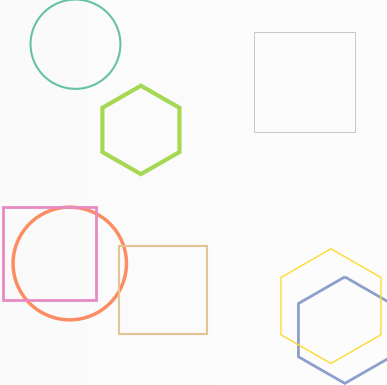[{"shape": "circle", "thickness": 1.5, "radius": 0.58, "center": [0.195, 0.885]}, {"shape": "circle", "thickness": 2.5, "radius": 0.73, "center": [0.18, 0.316]}, {"shape": "hexagon", "thickness": 2, "radius": 0.69, "center": [0.89, 0.143]}, {"shape": "square", "thickness": 2, "radius": 0.6, "center": [0.128, 0.342]}, {"shape": "hexagon", "thickness": 3, "radius": 0.57, "center": [0.364, 0.663]}, {"shape": "hexagon", "thickness": 1, "radius": 0.74, "center": [0.854, 0.205]}, {"shape": "square", "thickness": 1.5, "radius": 0.57, "center": [0.42, 0.246]}, {"shape": "square", "thickness": 0.5, "radius": 0.65, "center": [0.786, 0.787]}]